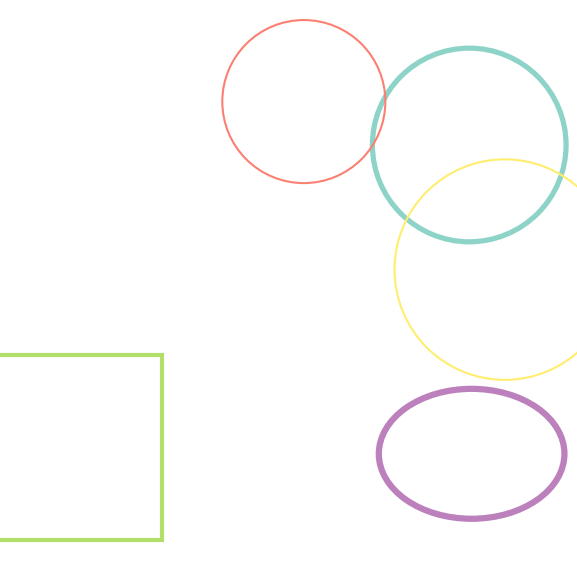[{"shape": "circle", "thickness": 2.5, "radius": 0.84, "center": [0.813, 0.748]}, {"shape": "circle", "thickness": 1, "radius": 0.71, "center": [0.526, 0.823]}, {"shape": "square", "thickness": 2, "radius": 0.8, "center": [0.121, 0.224]}, {"shape": "oval", "thickness": 3, "radius": 0.8, "center": [0.817, 0.213]}, {"shape": "circle", "thickness": 1, "radius": 0.95, "center": [0.874, 0.532]}]